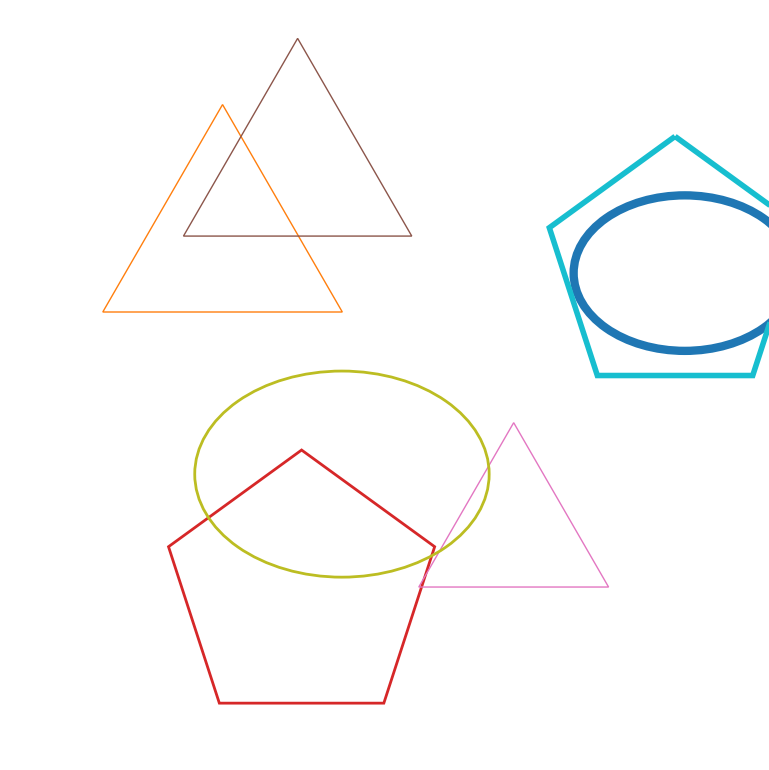[{"shape": "oval", "thickness": 3, "radius": 0.72, "center": [0.889, 0.645]}, {"shape": "triangle", "thickness": 0.5, "radius": 0.9, "center": [0.289, 0.685]}, {"shape": "pentagon", "thickness": 1, "radius": 0.91, "center": [0.392, 0.234]}, {"shape": "triangle", "thickness": 0.5, "radius": 0.86, "center": [0.387, 0.779]}, {"shape": "triangle", "thickness": 0.5, "radius": 0.71, "center": [0.667, 0.309]}, {"shape": "oval", "thickness": 1, "radius": 0.96, "center": [0.444, 0.384]}, {"shape": "pentagon", "thickness": 2, "radius": 0.86, "center": [0.877, 0.651]}]